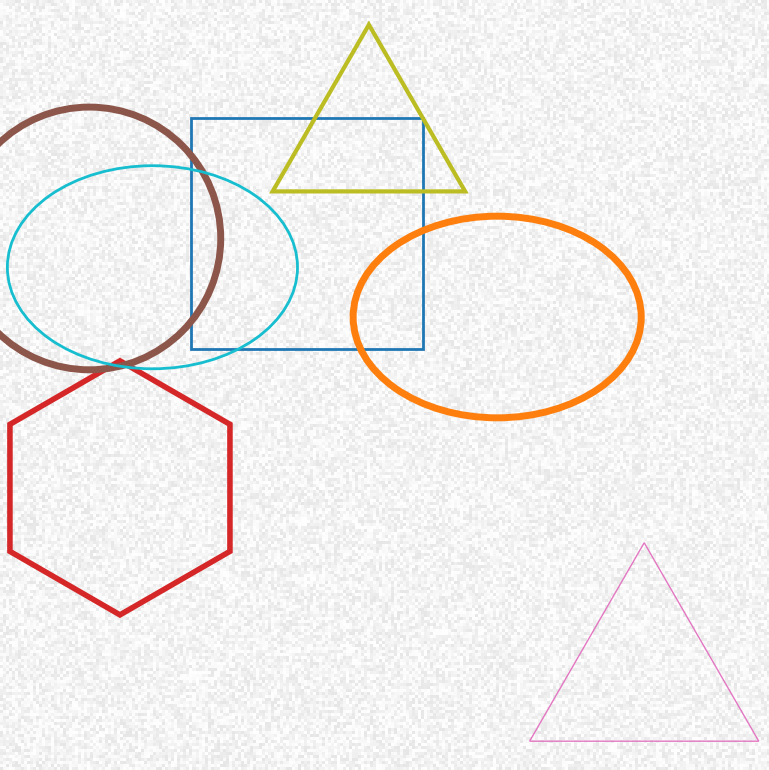[{"shape": "square", "thickness": 1, "radius": 0.75, "center": [0.398, 0.697]}, {"shape": "oval", "thickness": 2.5, "radius": 0.94, "center": [0.646, 0.588]}, {"shape": "hexagon", "thickness": 2, "radius": 0.82, "center": [0.156, 0.366]}, {"shape": "circle", "thickness": 2.5, "radius": 0.85, "center": [0.116, 0.69]}, {"shape": "triangle", "thickness": 0.5, "radius": 0.86, "center": [0.837, 0.123]}, {"shape": "triangle", "thickness": 1.5, "radius": 0.72, "center": [0.479, 0.824]}, {"shape": "oval", "thickness": 1, "radius": 0.94, "center": [0.198, 0.653]}]